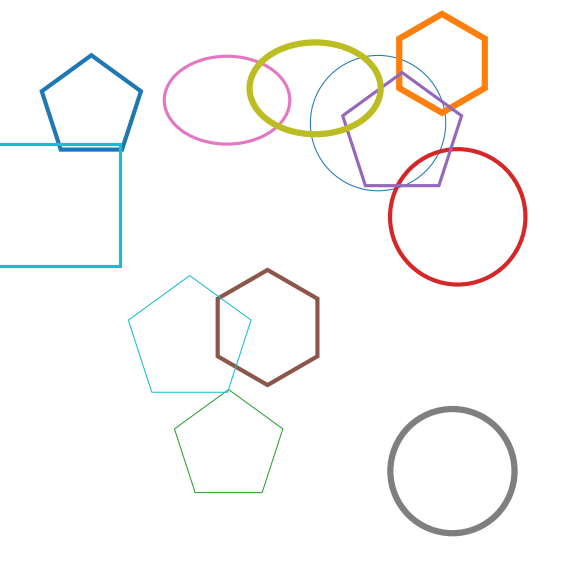[{"shape": "pentagon", "thickness": 2, "radius": 0.45, "center": [0.158, 0.813]}, {"shape": "circle", "thickness": 0.5, "radius": 0.59, "center": [0.655, 0.786]}, {"shape": "hexagon", "thickness": 3, "radius": 0.43, "center": [0.765, 0.889]}, {"shape": "pentagon", "thickness": 0.5, "radius": 0.49, "center": [0.396, 0.226]}, {"shape": "circle", "thickness": 2, "radius": 0.59, "center": [0.793, 0.624]}, {"shape": "pentagon", "thickness": 1.5, "radius": 0.54, "center": [0.696, 0.765]}, {"shape": "hexagon", "thickness": 2, "radius": 0.5, "center": [0.463, 0.432]}, {"shape": "oval", "thickness": 1.5, "radius": 0.54, "center": [0.393, 0.826]}, {"shape": "circle", "thickness": 3, "radius": 0.54, "center": [0.783, 0.183]}, {"shape": "oval", "thickness": 3, "radius": 0.57, "center": [0.546, 0.846]}, {"shape": "pentagon", "thickness": 0.5, "radius": 0.56, "center": [0.328, 0.41]}, {"shape": "square", "thickness": 1.5, "radius": 0.52, "center": [0.102, 0.644]}]